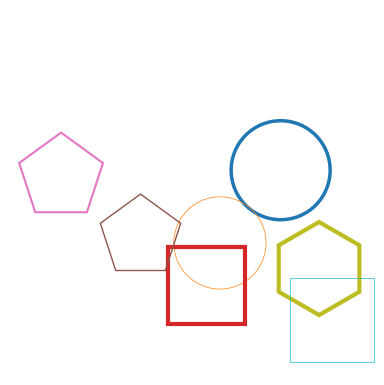[{"shape": "circle", "thickness": 2.5, "radius": 0.64, "center": [0.729, 0.558]}, {"shape": "circle", "thickness": 0.5, "radius": 0.6, "center": [0.571, 0.369]}, {"shape": "square", "thickness": 3, "radius": 0.5, "center": [0.537, 0.259]}, {"shape": "pentagon", "thickness": 1, "radius": 0.55, "center": [0.365, 0.386]}, {"shape": "pentagon", "thickness": 1.5, "radius": 0.57, "center": [0.159, 0.541]}, {"shape": "hexagon", "thickness": 3, "radius": 0.6, "center": [0.829, 0.303]}, {"shape": "square", "thickness": 0.5, "radius": 0.55, "center": [0.862, 0.169]}]